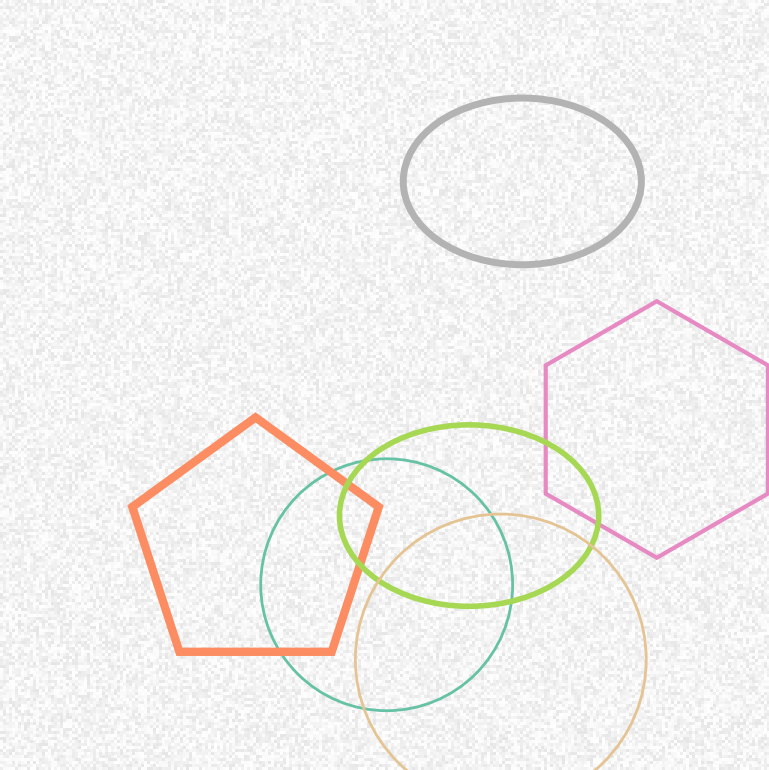[{"shape": "circle", "thickness": 1, "radius": 0.82, "center": [0.502, 0.241]}, {"shape": "pentagon", "thickness": 3, "radius": 0.84, "center": [0.332, 0.29]}, {"shape": "hexagon", "thickness": 1.5, "radius": 0.83, "center": [0.853, 0.442]}, {"shape": "oval", "thickness": 2, "radius": 0.84, "center": [0.609, 0.33]}, {"shape": "circle", "thickness": 1, "radius": 0.94, "center": [0.65, 0.144]}, {"shape": "oval", "thickness": 2.5, "radius": 0.77, "center": [0.678, 0.764]}]